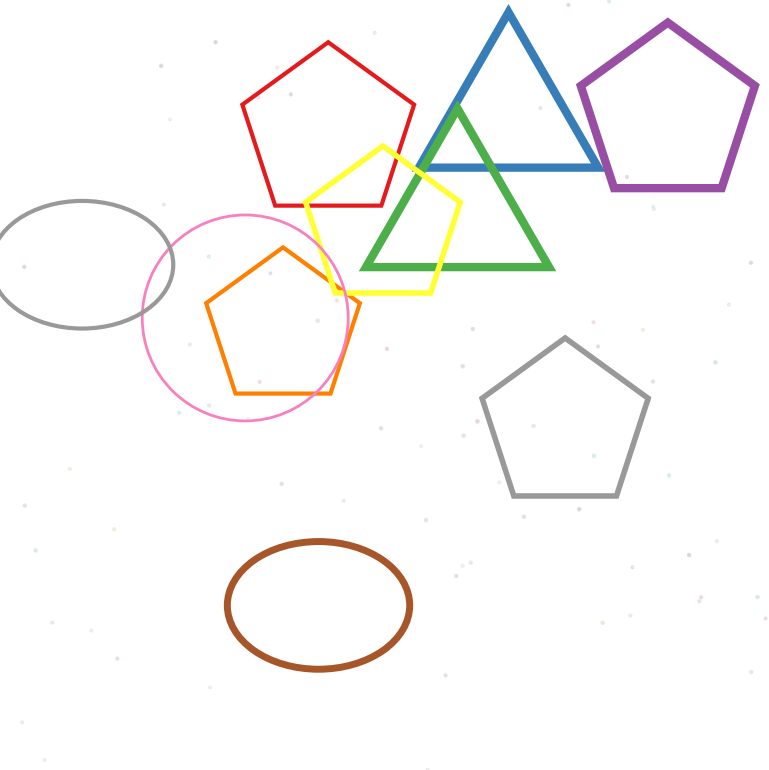[{"shape": "pentagon", "thickness": 1.5, "radius": 0.59, "center": [0.426, 0.828]}, {"shape": "triangle", "thickness": 3, "radius": 0.67, "center": [0.66, 0.85]}, {"shape": "triangle", "thickness": 3, "radius": 0.69, "center": [0.594, 0.722]}, {"shape": "pentagon", "thickness": 3, "radius": 0.59, "center": [0.867, 0.852]}, {"shape": "pentagon", "thickness": 1.5, "radius": 0.52, "center": [0.368, 0.574]}, {"shape": "pentagon", "thickness": 2, "radius": 0.53, "center": [0.497, 0.705]}, {"shape": "oval", "thickness": 2.5, "radius": 0.59, "center": [0.414, 0.214]}, {"shape": "circle", "thickness": 1, "radius": 0.67, "center": [0.318, 0.587]}, {"shape": "pentagon", "thickness": 2, "radius": 0.57, "center": [0.734, 0.448]}, {"shape": "oval", "thickness": 1.5, "radius": 0.59, "center": [0.107, 0.656]}]